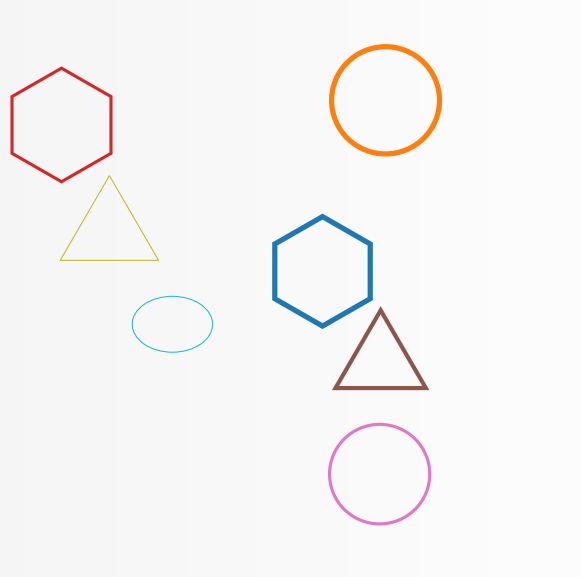[{"shape": "hexagon", "thickness": 2.5, "radius": 0.47, "center": [0.555, 0.529]}, {"shape": "circle", "thickness": 2.5, "radius": 0.46, "center": [0.663, 0.825]}, {"shape": "hexagon", "thickness": 1.5, "radius": 0.49, "center": [0.106, 0.783]}, {"shape": "triangle", "thickness": 2, "radius": 0.45, "center": [0.655, 0.372]}, {"shape": "circle", "thickness": 1.5, "radius": 0.43, "center": [0.653, 0.178]}, {"shape": "triangle", "thickness": 0.5, "radius": 0.49, "center": [0.188, 0.597]}, {"shape": "oval", "thickness": 0.5, "radius": 0.35, "center": [0.297, 0.438]}]